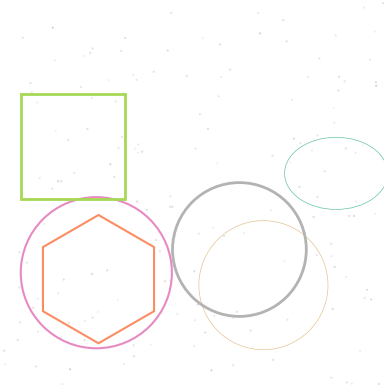[{"shape": "oval", "thickness": 0.5, "radius": 0.67, "center": [0.873, 0.55]}, {"shape": "hexagon", "thickness": 1.5, "radius": 0.83, "center": [0.256, 0.275]}, {"shape": "circle", "thickness": 1.5, "radius": 0.98, "center": [0.25, 0.292]}, {"shape": "square", "thickness": 2, "radius": 0.68, "center": [0.19, 0.618]}, {"shape": "circle", "thickness": 0.5, "radius": 0.84, "center": [0.684, 0.259]}, {"shape": "circle", "thickness": 2, "radius": 0.87, "center": [0.622, 0.352]}]